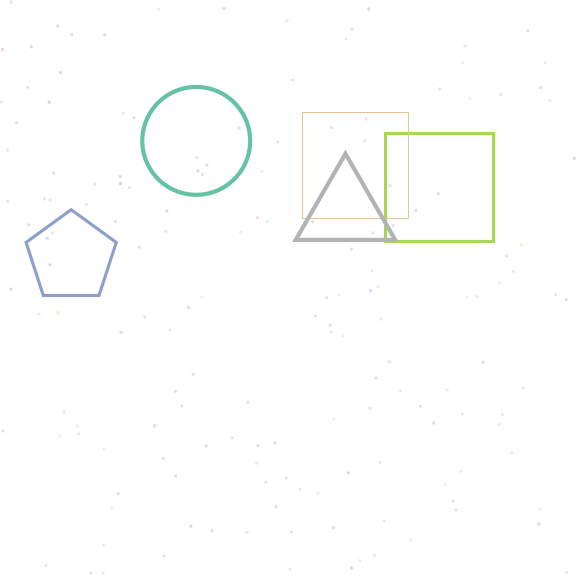[{"shape": "circle", "thickness": 2, "radius": 0.47, "center": [0.34, 0.755]}, {"shape": "pentagon", "thickness": 1.5, "radius": 0.41, "center": [0.123, 0.554]}, {"shape": "square", "thickness": 1.5, "radius": 0.47, "center": [0.761, 0.676]}, {"shape": "square", "thickness": 0.5, "radius": 0.46, "center": [0.615, 0.713]}, {"shape": "triangle", "thickness": 2, "radius": 0.5, "center": [0.598, 0.633]}]